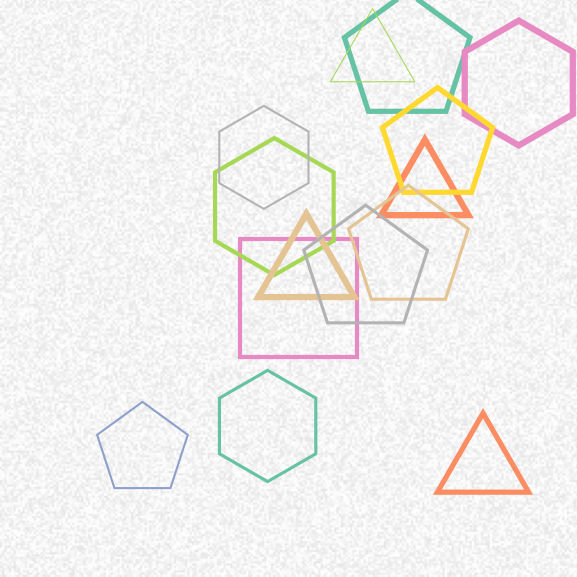[{"shape": "pentagon", "thickness": 2.5, "radius": 0.57, "center": [0.705, 0.899]}, {"shape": "hexagon", "thickness": 1.5, "radius": 0.48, "center": [0.463, 0.262]}, {"shape": "triangle", "thickness": 3, "radius": 0.44, "center": [0.736, 0.67]}, {"shape": "triangle", "thickness": 2.5, "radius": 0.46, "center": [0.836, 0.192]}, {"shape": "pentagon", "thickness": 1, "radius": 0.41, "center": [0.247, 0.221]}, {"shape": "hexagon", "thickness": 3, "radius": 0.54, "center": [0.898, 0.855]}, {"shape": "square", "thickness": 2, "radius": 0.51, "center": [0.517, 0.483]}, {"shape": "triangle", "thickness": 0.5, "radius": 0.42, "center": [0.645, 0.9]}, {"shape": "hexagon", "thickness": 2, "radius": 0.59, "center": [0.475, 0.641]}, {"shape": "pentagon", "thickness": 2.5, "radius": 0.5, "center": [0.758, 0.747]}, {"shape": "pentagon", "thickness": 1.5, "radius": 0.55, "center": [0.707, 0.569]}, {"shape": "triangle", "thickness": 3, "radius": 0.48, "center": [0.53, 0.533]}, {"shape": "pentagon", "thickness": 1.5, "radius": 0.56, "center": [0.633, 0.531]}, {"shape": "hexagon", "thickness": 1, "radius": 0.45, "center": [0.457, 0.727]}]